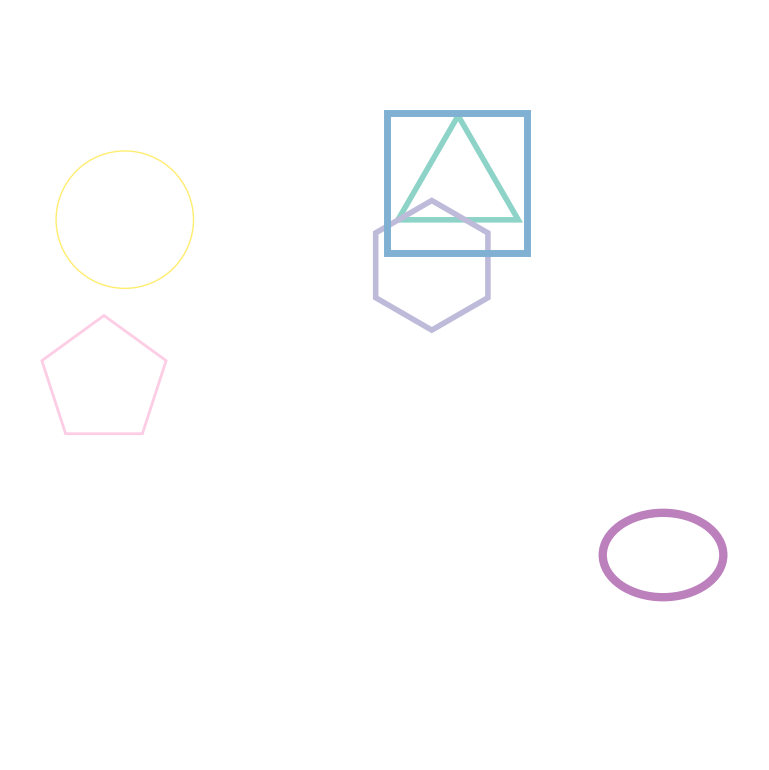[{"shape": "triangle", "thickness": 2, "radius": 0.45, "center": [0.595, 0.76]}, {"shape": "hexagon", "thickness": 2, "radius": 0.42, "center": [0.561, 0.655]}, {"shape": "square", "thickness": 2.5, "radius": 0.45, "center": [0.593, 0.762]}, {"shape": "pentagon", "thickness": 1, "radius": 0.42, "center": [0.135, 0.505]}, {"shape": "oval", "thickness": 3, "radius": 0.39, "center": [0.861, 0.279]}, {"shape": "circle", "thickness": 0.5, "radius": 0.45, "center": [0.162, 0.715]}]